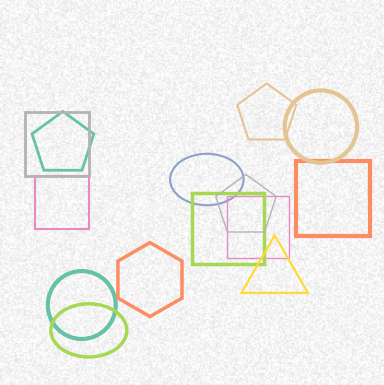[{"shape": "pentagon", "thickness": 2, "radius": 0.42, "center": [0.163, 0.626]}, {"shape": "circle", "thickness": 3, "radius": 0.44, "center": [0.212, 0.208]}, {"shape": "hexagon", "thickness": 2.5, "radius": 0.48, "center": [0.39, 0.274]}, {"shape": "square", "thickness": 3, "radius": 0.48, "center": [0.865, 0.484]}, {"shape": "oval", "thickness": 1.5, "radius": 0.48, "center": [0.537, 0.534]}, {"shape": "square", "thickness": 1.5, "radius": 0.35, "center": [0.161, 0.474]}, {"shape": "square", "thickness": 1, "radius": 0.4, "center": [0.671, 0.41]}, {"shape": "oval", "thickness": 2.5, "radius": 0.49, "center": [0.231, 0.142]}, {"shape": "square", "thickness": 2.5, "radius": 0.46, "center": [0.592, 0.407]}, {"shape": "triangle", "thickness": 1.5, "radius": 0.5, "center": [0.714, 0.289]}, {"shape": "pentagon", "thickness": 1.5, "radius": 0.4, "center": [0.693, 0.703]}, {"shape": "circle", "thickness": 3, "radius": 0.47, "center": [0.834, 0.671]}, {"shape": "square", "thickness": 2, "radius": 0.42, "center": [0.147, 0.627]}, {"shape": "pentagon", "thickness": 1, "radius": 0.41, "center": [0.639, 0.464]}]